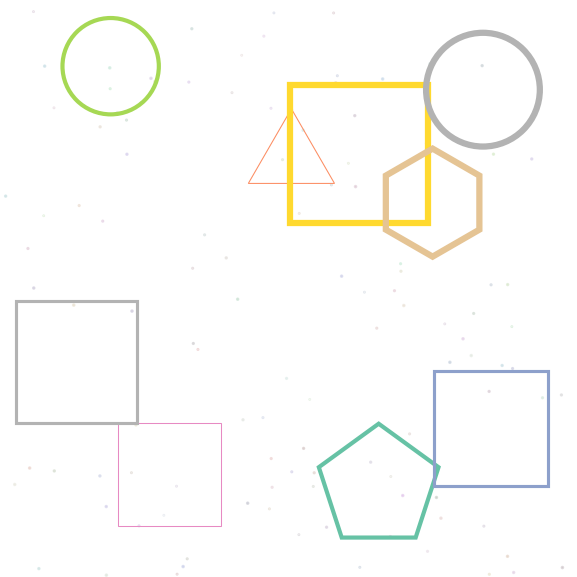[{"shape": "pentagon", "thickness": 2, "radius": 0.54, "center": [0.656, 0.156]}, {"shape": "triangle", "thickness": 0.5, "radius": 0.43, "center": [0.505, 0.725]}, {"shape": "square", "thickness": 1.5, "radius": 0.5, "center": [0.85, 0.257]}, {"shape": "square", "thickness": 0.5, "radius": 0.45, "center": [0.294, 0.177]}, {"shape": "circle", "thickness": 2, "radius": 0.42, "center": [0.192, 0.885]}, {"shape": "square", "thickness": 3, "radius": 0.6, "center": [0.622, 0.733]}, {"shape": "hexagon", "thickness": 3, "radius": 0.47, "center": [0.749, 0.648]}, {"shape": "square", "thickness": 1.5, "radius": 0.53, "center": [0.133, 0.372]}, {"shape": "circle", "thickness": 3, "radius": 0.49, "center": [0.836, 0.844]}]